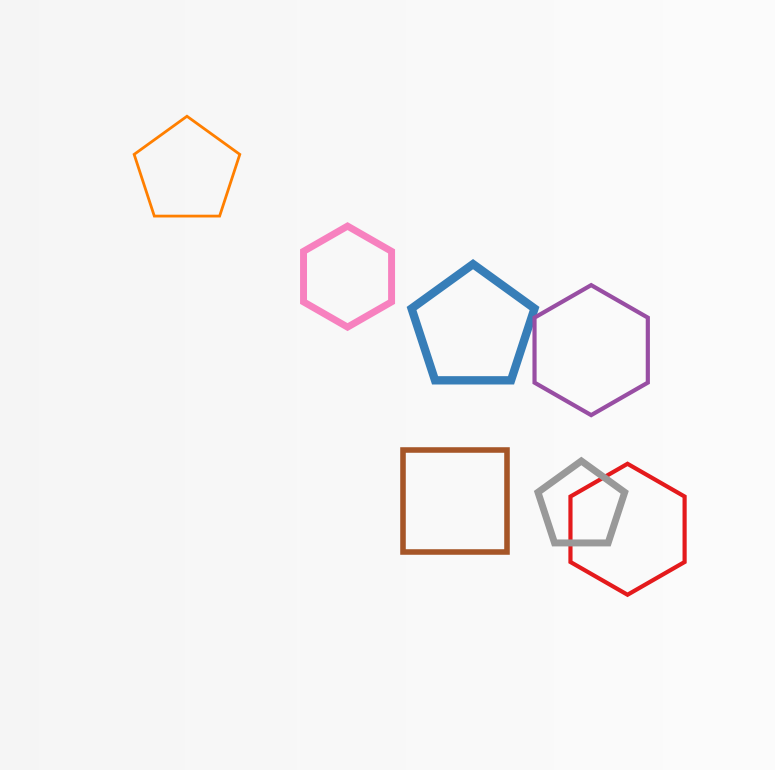[{"shape": "hexagon", "thickness": 1.5, "radius": 0.43, "center": [0.81, 0.313]}, {"shape": "pentagon", "thickness": 3, "radius": 0.42, "center": [0.61, 0.574]}, {"shape": "hexagon", "thickness": 1.5, "radius": 0.42, "center": [0.763, 0.545]}, {"shape": "pentagon", "thickness": 1, "radius": 0.36, "center": [0.241, 0.777]}, {"shape": "square", "thickness": 2, "radius": 0.33, "center": [0.587, 0.349]}, {"shape": "hexagon", "thickness": 2.5, "radius": 0.33, "center": [0.448, 0.641]}, {"shape": "pentagon", "thickness": 2.5, "radius": 0.29, "center": [0.75, 0.342]}]